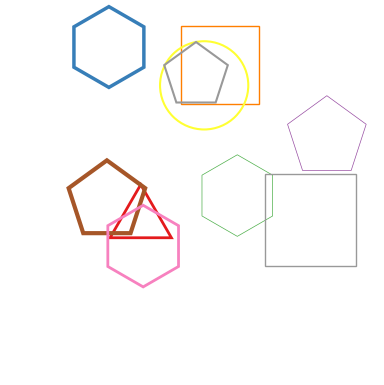[{"shape": "triangle", "thickness": 2, "radius": 0.46, "center": [0.366, 0.428]}, {"shape": "hexagon", "thickness": 2.5, "radius": 0.52, "center": [0.283, 0.878]}, {"shape": "hexagon", "thickness": 0.5, "radius": 0.53, "center": [0.616, 0.492]}, {"shape": "pentagon", "thickness": 0.5, "radius": 0.54, "center": [0.849, 0.644]}, {"shape": "square", "thickness": 1, "radius": 0.5, "center": [0.571, 0.831]}, {"shape": "circle", "thickness": 1.5, "radius": 0.57, "center": [0.53, 0.778]}, {"shape": "pentagon", "thickness": 3, "radius": 0.52, "center": [0.278, 0.479]}, {"shape": "hexagon", "thickness": 2, "radius": 0.53, "center": [0.372, 0.361]}, {"shape": "pentagon", "thickness": 1.5, "radius": 0.43, "center": [0.509, 0.804]}, {"shape": "square", "thickness": 1, "radius": 0.59, "center": [0.806, 0.429]}]